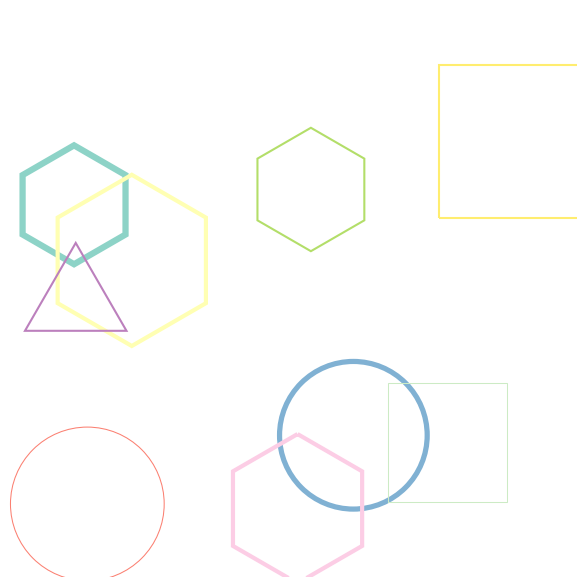[{"shape": "hexagon", "thickness": 3, "radius": 0.51, "center": [0.128, 0.645]}, {"shape": "hexagon", "thickness": 2, "radius": 0.74, "center": [0.228, 0.548]}, {"shape": "circle", "thickness": 0.5, "radius": 0.67, "center": [0.151, 0.126]}, {"shape": "circle", "thickness": 2.5, "radius": 0.64, "center": [0.612, 0.245]}, {"shape": "hexagon", "thickness": 1, "radius": 0.53, "center": [0.538, 0.671]}, {"shape": "hexagon", "thickness": 2, "radius": 0.65, "center": [0.515, 0.118]}, {"shape": "triangle", "thickness": 1, "radius": 0.51, "center": [0.131, 0.477]}, {"shape": "square", "thickness": 0.5, "radius": 0.51, "center": [0.775, 0.233]}, {"shape": "square", "thickness": 1, "radius": 0.66, "center": [0.892, 0.755]}]